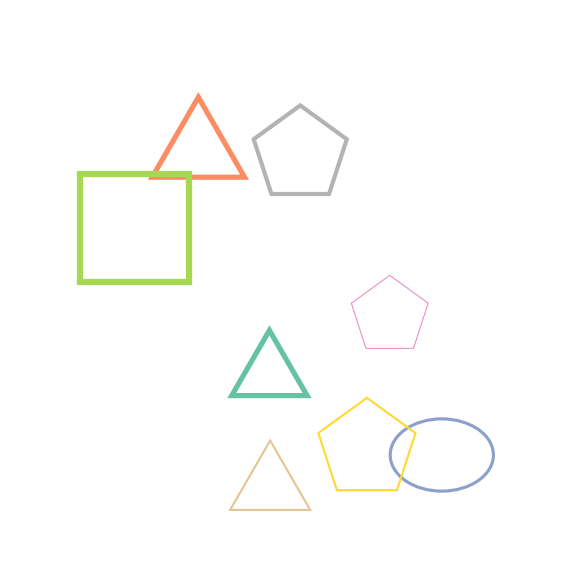[{"shape": "triangle", "thickness": 2.5, "radius": 0.38, "center": [0.467, 0.352]}, {"shape": "triangle", "thickness": 2.5, "radius": 0.46, "center": [0.343, 0.738]}, {"shape": "oval", "thickness": 1.5, "radius": 0.45, "center": [0.765, 0.211]}, {"shape": "pentagon", "thickness": 0.5, "radius": 0.35, "center": [0.675, 0.452]}, {"shape": "square", "thickness": 3, "radius": 0.47, "center": [0.233, 0.604]}, {"shape": "pentagon", "thickness": 1, "radius": 0.44, "center": [0.635, 0.222]}, {"shape": "triangle", "thickness": 1, "radius": 0.4, "center": [0.468, 0.156]}, {"shape": "pentagon", "thickness": 2, "radius": 0.42, "center": [0.52, 0.732]}]